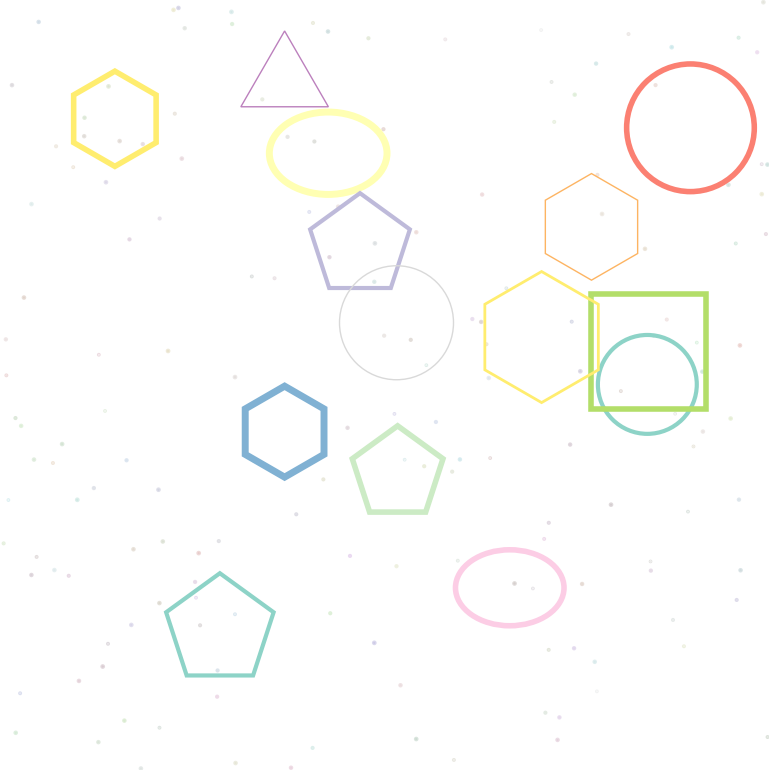[{"shape": "circle", "thickness": 1.5, "radius": 0.32, "center": [0.841, 0.501]}, {"shape": "pentagon", "thickness": 1.5, "radius": 0.37, "center": [0.286, 0.182]}, {"shape": "oval", "thickness": 2.5, "radius": 0.38, "center": [0.426, 0.801]}, {"shape": "pentagon", "thickness": 1.5, "radius": 0.34, "center": [0.468, 0.681]}, {"shape": "circle", "thickness": 2, "radius": 0.41, "center": [0.897, 0.834]}, {"shape": "hexagon", "thickness": 2.5, "radius": 0.3, "center": [0.37, 0.439]}, {"shape": "hexagon", "thickness": 0.5, "radius": 0.35, "center": [0.768, 0.705]}, {"shape": "square", "thickness": 2, "radius": 0.37, "center": [0.843, 0.544]}, {"shape": "oval", "thickness": 2, "radius": 0.35, "center": [0.662, 0.237]}, {"shape": "circle", "thickness": 0.5, "radius": 0.37, "center": [0.515, 0.581]}, {"shape": "triangle", "thickness": 0.5, "radius": 0.33, "center": [0.37, 0.894]}, {"shape": "pentagon", "thickness": 2, "radius": 0.31, "center": [0.516, 0.385]}, {"shape": "hexagon", "thickness": 1, "radius": 0.43, "center": [0.703, 0.562]}, {"shape": "hexagon", "thickness": 2, "radius": 0.31, "center": [0.149, 0.846]}]